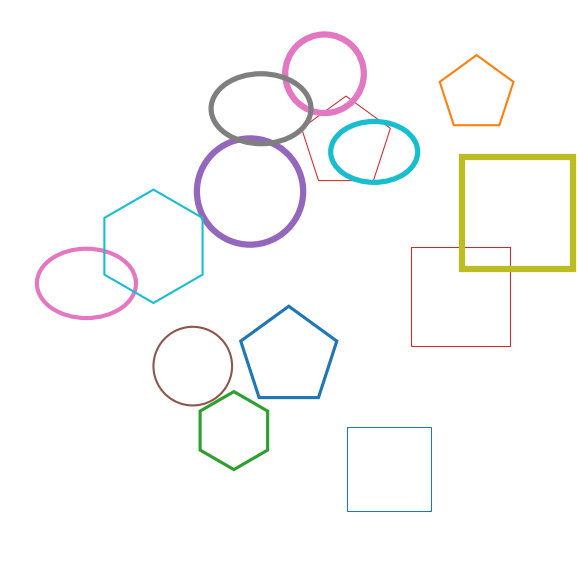[{"shape": "pentagon", "thickness": 1.5, "radius": 0.44, "center": [0.5, 0.381]}, {"shape": "square", "thickness": 0.5, "radius": 0.36, "center": [0.674, 0.187]}, {"shape": "pentagon", "thickness": 1, "radius": 0.34, "center": [0.825, 0.837]}, {"shape": "hexagon", "thickness": 1.5, "radius": 0.34, "center": [0.405, 0.254]}, {"shape": "pentagon", "thickness": 0.5, "radius": 0.4, "center": [0.599, 0.752]}, {"shape": "square", "thickness": 0.5, "radius": 0.43, "center": [0.798, 0.486]}, {"shape": "circle", "thickness": 3, "radius": 0.46, "center": [0.433, 0.667]}, {"shape": "circle", "thickness": 1, "radius": 0.34, "center": [0.334, 0.365]}, {"shape": "circle", "thickness": 3, "radius": 0.34, "center": [0.562, 0.871]}, {"shape": "oval", "thickness": 2, "radius": 0.43, "center": [0.15, 0.508]}, {"shape": "oval", "thickness": 2.5, "radius": 0.43, "center": [0.452, 0.811]}, {"shape": "square", "thickness": 3, "radius": 0.48, "center": [0.896, 0.631]}, {"shape": "oval", "thickness": 2.5, "radius": 0.38, "center": [0.648, 0.736]}, {"shape": "hexagon", "thickness": 1, "radius": 0.49, "center": [0.266, 0.573]}]